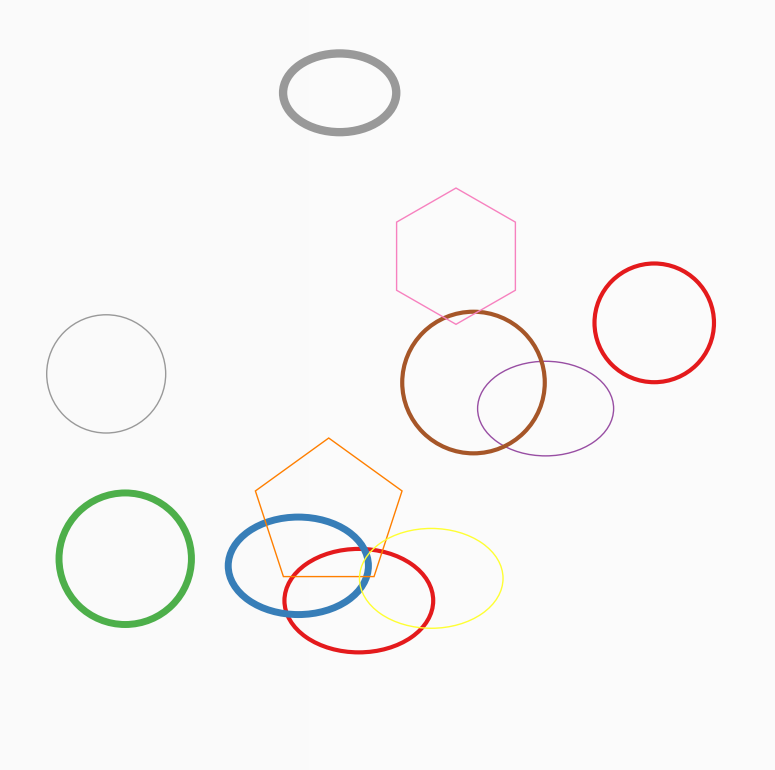[{"shape": "oval", "thickness": 1.5, "radius": 0.48, "center": [0.463, 0.22]}, {"shape": "circle", "thickness": 1.5, "radius": 0.39, "center": [0.844, 0.581]}, {"shape": "oval", "thickness": 2.5, "radius": 0.45, "center": [0.385, 0.265]}, {"shape": "circle", "thickness": 2.5, "radius": 0.43, "center": [0.162, 0.274]}, {"shape": "oval", "thickness": 0.5, "radius": 0.44, "center": [0.704, 0.469]}, {"shape": "pentagon", "thickness": 0.5, "radius": 0.5, "center": [0.424, 0.332]}, {"shape": "oval", "thickness": 0.5, "radius": 0.46, "center": [0.556, 0.249]}, {"shape": "circle", "thickness": 1.5, "radius": 0.46, "center": [0.611, 0.503]}, {"shape": "hexagon", "thickness": 0.5, "radius": 0.44, "center": [0.588, 0.667]}, {"shape": "circle", "thickness": 0.5, "radius": 0.38, "center": [0.137, 0.514]}, {"shape": "oval", "thickness": 3, "radius": 0.37, "center": [0.438, 0.879]}]